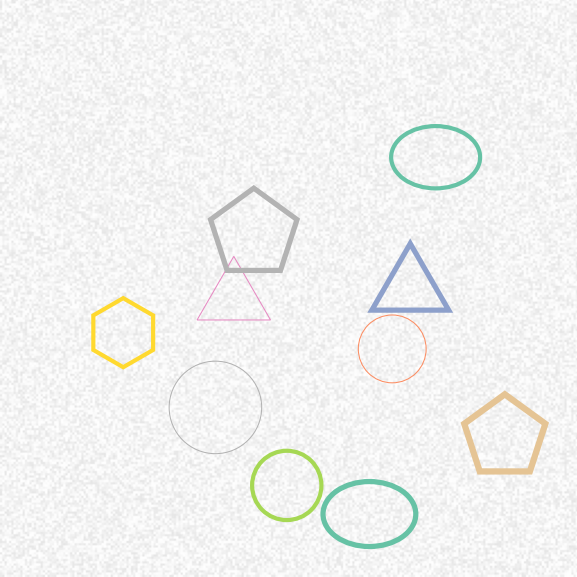[{"shape": "oval", "thickness": 2.5, "radius": 0.4, "center": [0.64, 0.109]}, {"shape": "oval", "thickness": 2, "radius": 0.39, "center": [0.754, 0.727]}, {"shape": "circle", "thickness": 0.5, "radius": 0.29, "center": [0.679, 0.395]}, {"shape": "triangle", "thickness": 2.5, "radius": 0.38, "center": [0.71, 0.501]}, {"shape": "triangle", "thickness": 0.5, "radius": 0.37, "center": [0.405, 0.482]}, {"shape": "circle", "thickness": 2, "radius": 0.3, "center": [0.497, 0.159]}, {"shape": "hexagon", "thickness": 2, "radius": 0.3, "center": [0.213, 0.423]}, {"shape": "pentagon", "thickness": 3, "radius": 0.37, "center": [0.874, 0.243]}, {"shape": "circle", "thickness": 0.5, "radius": 0.4, "center": [0.373, 0.294]}, {"shape": "pentagon", "thickness": 2.5, "radius": 0.39, "center": [0.439, 0.595]}]